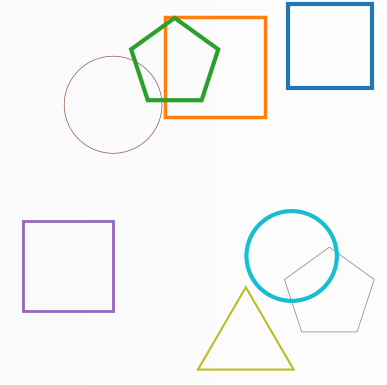[{"shape": "square", "thickness": 3, "radius": 0.54, "center": [0.851, 0.881]}, {"shape": "square", "thickness": 2.5, "radius": 0.65, "center": [0.554, 0.826]}, {"shape": "pentagon", "thickness": 3, "radius": 0.59, "center": [0.451, 0.835]}, {"shape": "square", "thickness": 2, "radius": 0.58, "center": [0.176, 0.308]}, {"shape": "circle", "thickness": 0.5, "radius": 0.63, "center": [0.292, 0.728]}, {"shape": "pentagon", "thickness": 0.5, "radius": 0.61, "center": [0.85, 0.236]}, {"shape": "triangle", "thickness": 1.5, "radius": 0.71, "center": [0.634, 0.111]}, {"shape": "circle", "thickness": 3, "radius": 0.58, "center": [0.753, 0.335]}]